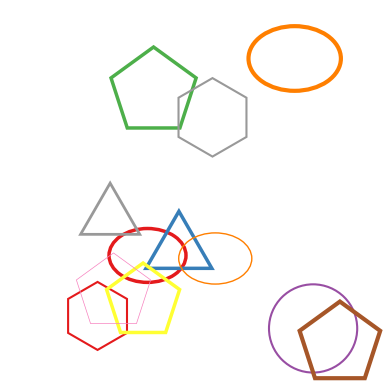[{"shape": "hexagon", "thickness": 1.5, "radius": 0.44, "center": [0.253, 0.179]}, {"shape": "oval", "thickness": 2.5, "radius": 0.5, "center": [0.383, 0.337]}, {"shape": "triangle", "thickness": 2.5, "radius": 0.49, "center": [0.465, 0.352]}, {"shape": "pentagon", "thickness": 2.5, "radius": 0.58, "center": [0.399, 0.762]}, {"shape": "circle", "thickness": 1.5, "radius": 0.57, "center": [0.813, 0.147]}, {"shape": "oval", "thickness": 1, "radius": 0.47, "center": [0.559, 0.329]}, {"shape": "oval", "thickness": 3, "radius": 0.6, "center": [0.765, 0.848]}, {"shape": "pentagon", "thickness": 2.5, "radius": 0.5, "center": [0.372, 0.217]}, {"shape": "pentagon", "thickness": 3, "radius": 0.55, "center": [0.883, 0.107]}, {"shape": "pentagon", "thickness": 0.5, "radius": 0.51, "center": [0.295, 0.242]}, {"shape": "triangle", "thickness": 2, "radius": 0.44, "center": [0.286, 0.436]}, {"shape": "hexagon", "thickness": 1.5, "radius": 0.51, "center": [0.552, 0.695]}]